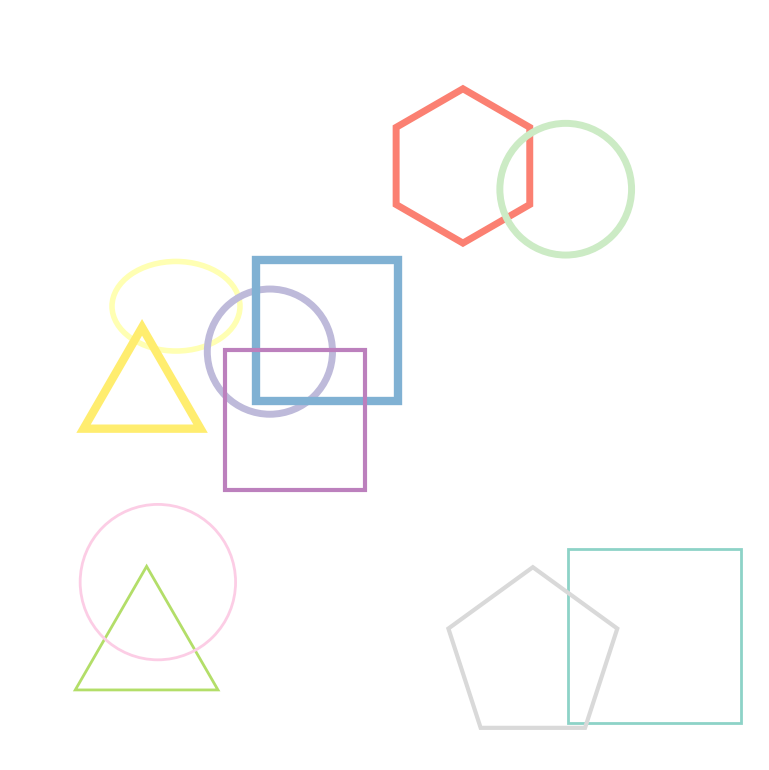[{"shape": "square", "thickness": 1, "radius": 0.56, "center": [0.85, 0.174]}, {"shape": "oval", "thickness": 2, "radius": 0.42, "center": [0.229, 0.602]}, {"shape": "circle", "thickness": 2.5, "radius": 0.41, "center": [0.351, 0.543]}, {"shape": "hexagon", "thickness": 2.5, "radius": 0.5, "center": [0.601, 0.784]}, {"shape": "square", "thickness": 3, "radius": 0.46, "center": [0.424, 0.571]}, {"shape": "triangle", "thickness": 1, "radius": 0.53, "center": [0.19, 0.157]}, {"shape": "circle", "thickness": 1, "radius": 0.5, "center": [0.205, 0.244]}, {"shape": "pentagon", "thickness": 1.5, "radius": 0.58, "center": [0.692, 0.148]}, {"shape": "square", "thickness": 1.5, "radius": 0.45, "center": [0.383, 0.455]}, {"shape": "circle", "thickness": 2.5, "radius": 0.43, "center": [0.735, 0.754]}, {"shape": "triangle", "thickness": 3, "radius": 0.44, "center": [0.184, 0.487]}]